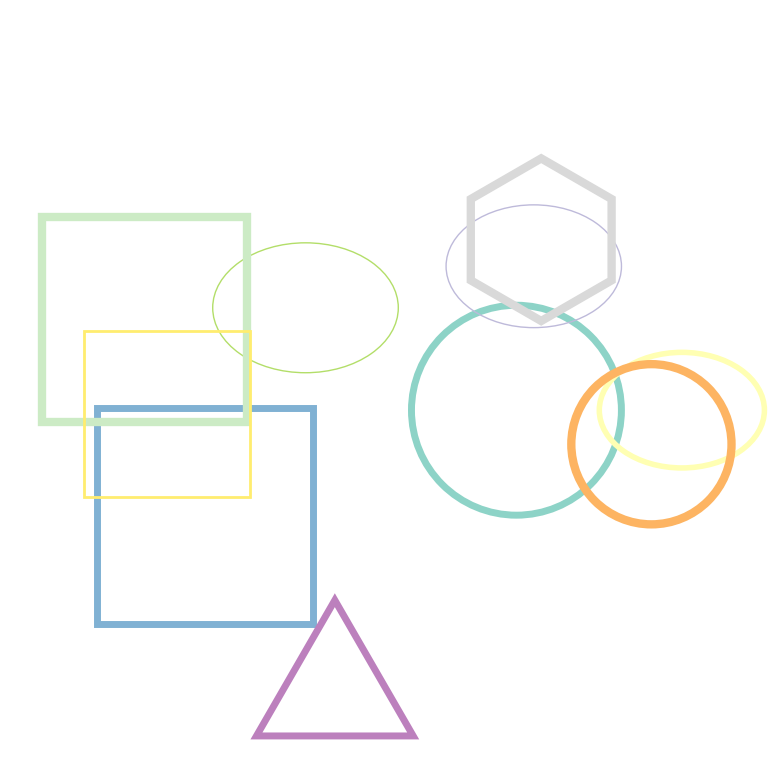[{"shape": "circle", "thickness": 2.5, "radius": 0.68, "center": [0.671, 0.467]}, {"shape": "oval", "thickness": 2, "radius": 0.54, "center": [0.886, 0.467]}, {"shape": "oval", "thickness": 0.5, "radius": 0.57, "center": [0.693, 0.654]}, {"shape": "square", "thickness": 2.5, "radius": 0.7, "center": [0.266, 0.33]}, {"shape": "circle", "thickness": 3, "radius": 0.52, "center": [0.846, 0.423]}, {"shape": "oval", "thickness": 0.5, "radius": 0.6, "center": [0.397, 0.6]}, {"shape": "hexagon", "thickness": 3, "radius": 0.53, "center": [0.703, 0.689]}, {"shape": "triangle", "thickness": 2.5, "radius": 0.59, "center": [0.435, 0.103]}, {"shape": "square", "thickness": 3, "radius": 0.67, "center": [0.188, 0.585]}, {"shape": "square", "thickness": 1, "radius": 0.54, "center": [0.217, 0.463]}]